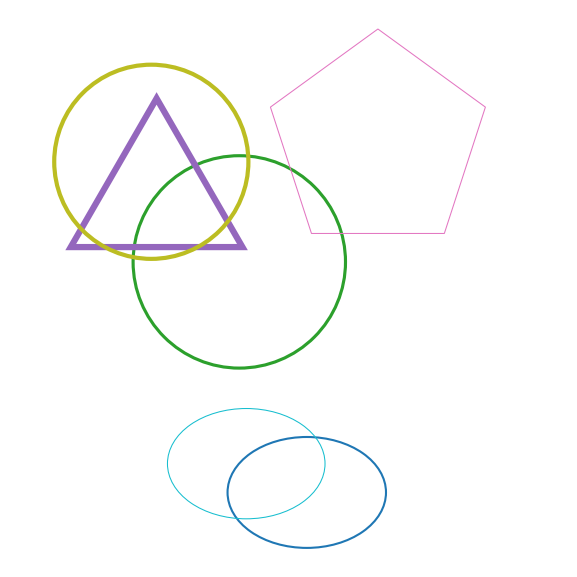[{"shape": "oval", "thickness": 1, "radius": 0.69, "center": [0.531, 0.146]}, {"shape": "circle", "thickness": 1.5, "radius": 0.92, "center": [0.414, 0.546]}, {"shape": "triangle", "thickness": 3, "radius": 0.86, "center": [0.271, 0.657]}, {"shape": "pentagon", "thickness": 0.5, "radius": 0.98, "center": [0.654, 0.753]}, {"shape": "circle", "thickness": 2, "radius": 0.84, "center": [0.262, 0.719]}, {"shape": "oval", "thickness": 0.5, "radius": 0.68, "center": [0.426, 0.196]}]